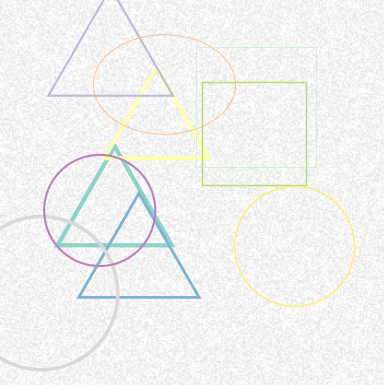[{"shape": "triangle", "thickness": 3, "radius": 0.86, "center": [0.298, 0.449]}, {"shape": "triangle", "thickness": 3, "radius": 0.78, "center": [0.407, 0.668]}, {"shape": "triangle", "thickness": 1.5, "radius": 0.93, "center": [0.288, 0.845]}, {"shape": "triangle", "thickness": 2, "radius": 0.9, "center": [0.361, 0.318]}, {"shape": "oval", "thickness": 0.5, "radius": 0.92, "center": [0.427, 0.78]}, {"shape": "square", "thickness": 1, "radius": 0.67, "center": [0.659, 0.653]}, {"shape": "circle", "thickness": 2.5, "radius": 0.99, "center": [0.107, 0.239]}, {"shape": "circle", "thickness": 1.5, "radius": 0.72, "center": [0.259, 0.453]}, {"shape": "square", "thickness": 0.5, "radius": 0.78, "center": [0.664, 0.722]}, {"shape": "circle", "thickness": 1, "radius": 0.78, "center": [0.765, 0.36]}]